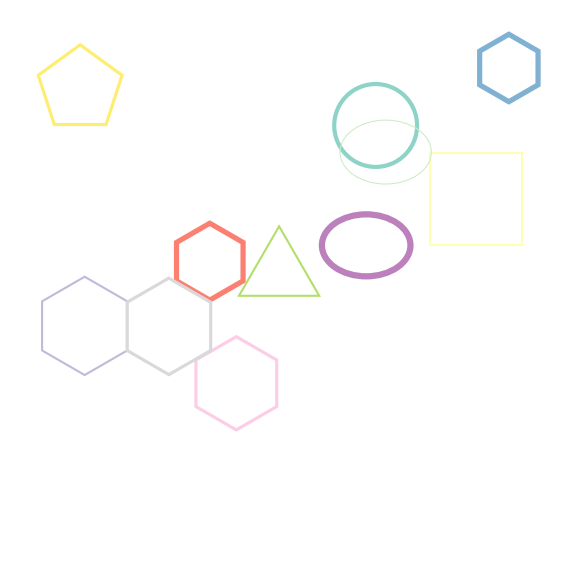[{"shape": "circle", "thickness": 2, "radius": 0.36, "center": [0.65, 0.782]}, {"shape": "square", "thickness": 1, "radius": 0.4, "center": [0.824, 0.654]}, {"shape": "hexagon", "thickness": 1, "radius": 0.43, "center": [0.147, 0.435]}, {"shape": "hexagon", "thickness": 2.5, "radius": 0.33, "center": [0.363, 0.546]}, {"shape": "hexagon", "thickness": 2.5, "radius": 0.29, "center": [0.881, 0.881]}, {"shape": "triangle", "thickness": 1, "radius": 0.4, "center": [0.483, 0.527]}, {"shape": "hexagon", "thickness": 1.5, "radius": 0.4, "center": [0.409, 0.335]}, {"shape": "hexagon", "thickness": 1.5, "radius": 0.42, "center": [0.292, 0.434]}, {"shape": "oval", "thickness": 3, "radius": 0.38, "center": [0.634, 0.574]}, {"shape": "oval", "thickness": 0.5, "radius": 0.4, "center": [0.668, 0.736]}, {"shape": "pentagon", "thickness": 1.5, "radius": 0.38, "center": [0.139, 0.845]}]